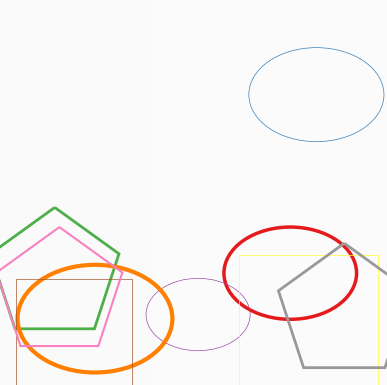[{"shape": "oval", "thickness": 2.5, "radius": 0.86, "center": [0.749, 0.29]}, {"shape": "oval", "thickness": 0.5, "radius": 0.87, "center": [0.816, 0.754]}, {"shape": "pentagon", "thickness": 2, "radius": 0.87, "center": [0.141, 0.287]}, {"shape": "oval", "thickness": 0.5, "radius": 0.67, "center": [0.511, 0.183]}, {"shape": "oval", "thickness": 3, "radius": 1.0, "center": [0.245, 0.172]}, {"shape": "square", "thickness": 0.5, "radius": 0.9, "center": [0.797, 0.158]}, {"shape": "square", "thickness": 0.5, "radius": 0.75, "center": [0.191, 0.126]}, {"shape": "pentagon", "thickness": 1.5, "radius": 0.85, "center": [0.153, 0.239]}, {"shape": "pentagon", "thickness": 2, "radius": 0.89, "center": [0.888, 0.19]}]